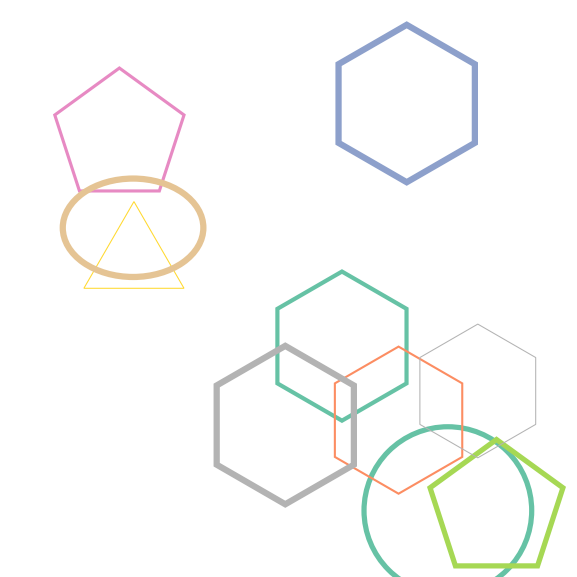[{"shape": "circle", "thickness": 2.5, "radius": 0.73, "center": [0.776, 0.115]}, {"shape": "hexagon", "thickness": 2, "radius": 0.65, "center": [0.592, 0.4]}, {"shape": "hexagon", "thickness": 1, "radius": 0.64, "center": [0.69, 0.272]}, {"shape": "hexagon", "thickness": 3, "radius": 0.68, "center": [0.704, 0.82]}, {"shape": "pentagon", "thickness": 1.5, "radius": 0.59, "center": [0.207, 0.764]}, {"shape": "pentagon", "thickness": 2.5, "radius": 0.6, "center": [0.86, 0.117]}, {"shape": "triangle", "thickness": 0.5, "radius": 0.5, "center": [0.232, 0.55]}, {"shape": "oval", "thickness": 3, "radius": 0.61, "center": [0.23, 0.605]}, {"shape": "hexagon", "thickness": 3, "radius": 0.69, "center": [0.494, 0.263]}, {"shape": "hexagon", "thickness": 0.5, "radius": 0.58, "center": [0.827, 0.322]}]